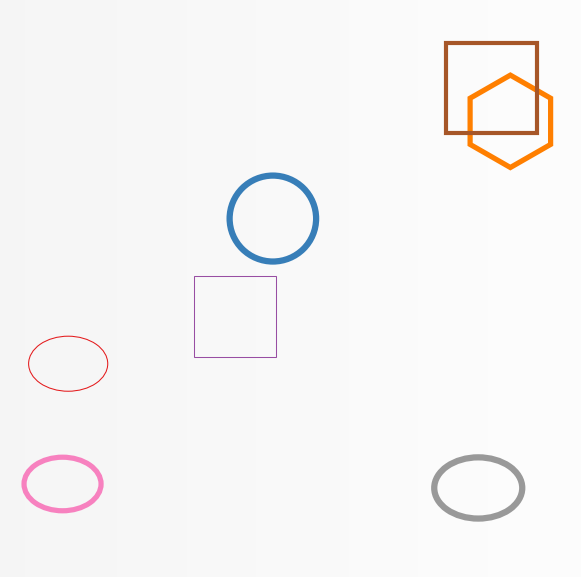[{"shape": "oval", "thickness": 0.5, "radius": 0.34, "center": [0.117, 0.369]}, {"shape": "circle", "thickness": 3, "radius": 0.37, "center": [0.469, 0.621]}, {"shape": "square", "thickness": 0.5, "radius": 0.35, "center": [0.404, 0.451]}, {"shape": "hexagon", "thickness": 2.5, "radius": 0.4, "center": [0.878, 0.789]}, {"shape": "square", "thickness": 2, "radius": 0.39, "center": [0.846, 0.847]}, {"shape": "oval", "thickness": 2.5, "radius": 0.33, "center": [0.108, 0.161]}, {"shape": "oval", "thickness": 3, "radius": 0.38, "center": [0.823, 0.154]}]